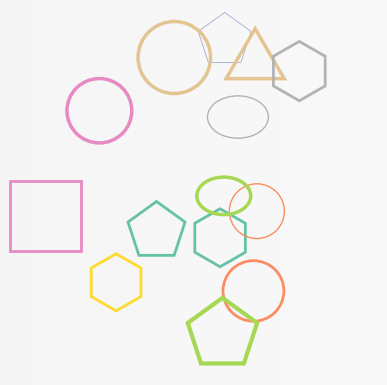[{"shape": "pentagon", "thickness": 2, "radius": 0.39, "center": [0.404, 0.399]}, {"shape": "hexagon", "thickness": 2, "radius": 0.38, "center": [0.568, 0.382]}, {"shape": "circle", "thickness": 2, "radius": 0.39, "center": [0.654, 0.244]}, {"shape": "circle", "thickness": 1, "radius": 0.36, "center": [0.663, 0.451]}, {"shape": "pentagon", "thickness": 0.5, "radius": 0.36, "center": [0.58, 0.896]}, {"shape": "circle", "thickness": 2.5, "radius": 0.42, "center": [0.256, 0.712]}, {"shape": "square", "thickness": 2, "radius": 0.46, "center": [0.117, 0.439]}, {"shape": "pentagon", "thickness": 3, "radius": 0.47, "center": [0.574, 0.132]}, {"shape": "oval", "thickness": 2.5, "radius": 0.35, "center": [0.577, 0.491]}, {"shape": "hexagon", "thickness": 2, "radius": 0.37, "center": [0.3, 0.267]}, {"shape": "triangle", "thickness": 2.5, "radius": 0.43, "center": [0.658, 0.839]}, {"shape": "circle", "thickness": 2.5, "radius": 0.47, "center": [0.45, 0.851]}, {"shape": "hexagon", "thickness": 2, "radius": 0.39, "center": [0.772, 0.815]}, {"shape": "oval", "thickness": 1, "radius": 0.39, "center": [0.614, 0.696]}]